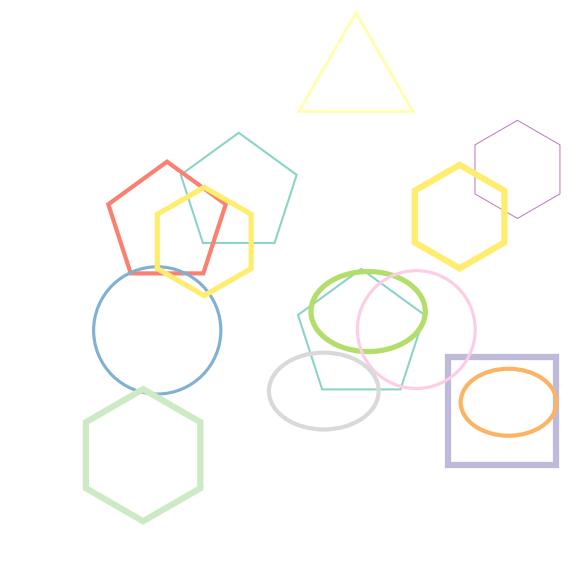[{"shape": "pentagon", "thickness": 1, "radius": 0.53, "center": [0.413, 0.664]}, {"shape": "pentagon", "thickness": 1, "radius": 0.58, "center": [0.626, 0.418]}, {"shape": "triangle", "thickness": 1.5, "radius": 0.57, "center": [0.616, 0.863]}, {"shape": "square", "thickness": 3, "radius": 0.47, "center": [0.87, 0.288]}, {"shape": "pentagon", "thickness": 2, "radius": 0.53, "center": [0.289, 0.612]}, {"shape": "circle", "thickness": 1.5, "radius": 0.55, "center": [0.272, 0.427]}, {"shape": "oval", "thickness": 2, "radius": 0.41, "center": [0.881, 0.303]}, {"shape": "oval", "thickness": 2.5, "radius": 0.49, "center": [0.637, 0.46]}, {"shape": "circle", "thickness": 1.5, "radius": 0.51, "center": [0.721, 0.428]}, {"shape": "oval", "thickness": 2, "radius": 0.48, "center": [0.561, 0.322]}, {"shape": "hexagon", "thickness": 0.5, "radius": 0.42, "center": [0.896, 0.706]}, {"shape": "hexagon", "thickness": 3, "radius": 0.57, "center": [0.248, 0.211]}, {"shape": "hexagon", "thickness": 3, "radius": 0.45, "center": [0.796, 0.624]}, {"shape": "hexagon", "thickness": 2.5, "radius": 0.47, "center": [0.354, 0.581]}]